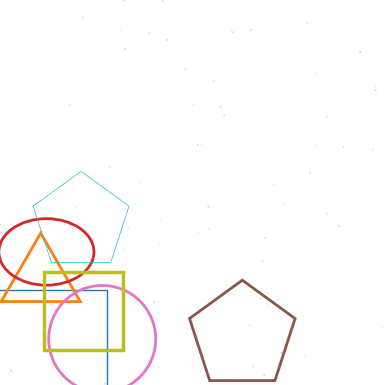[{"shape": "square", "thickness": 1, "radius": 0.72, "center": [0.133, 0.102]}, {"shape": "triangle", "thickness": 2, "radius": 0.59, "center": [0.106, 0.276]}, {"shape": "oval", "thickness": 2, "radius": 0.62, "center": [0.121, 0.346]}, {"shape": "pentagon", "thickness": 2, "radius": 0.72, "center": [0.629, 0.128]}, {"shape": "circle", "thickness": 2, "radius": 0.69, "center": [0.265, 0.12]}, {"shape": "square", "thickness": 2.5, "radius": 0.51, "center": [0.217, 0.193]}, {"shape": "pentagon", "thickness": 0.5, "radius": 0.65, "center": [0.211, 0.424]}]